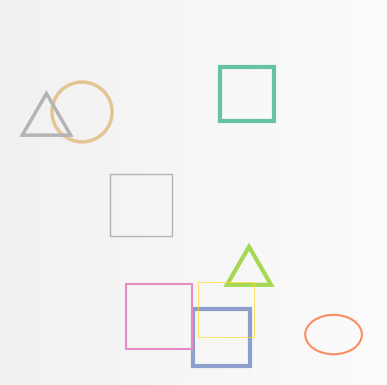[{"shape": "square", "thickness": 3, "radius": 0.35, "center": [0.637, 0.756]}, {"shape": "oval", "thickness": 1.5, "radius": 0.37, "center": [0.861, 0.131]}, {"shape": "square", "thickness": 3, "radius": 0.37, "center": [0.573, 0.123]}, {"shape": "square", "thickness": 1.5, "radius": 0.42, "center": [0.41, 0.177]}, {"shape": "triangle", "thickness": 3, "radius": 0.33, "center": [0.643, 0.293]}, {"shape": "square", "thickness": 0.5, "radius": 0.36, "center": [0.583, 0.196]}, {"shape": "circle", "thickness": 2.5, "radius": 0.39, "center": [0.212, 0.709]}, {"shape": "triangle", "thickness": 2.5, "radius": 0.36, "center": [0.12, 0.685]}, {"shape": "square", "thickness": 1, "radius": 0.4, "center": [0.364, 0.467]}]